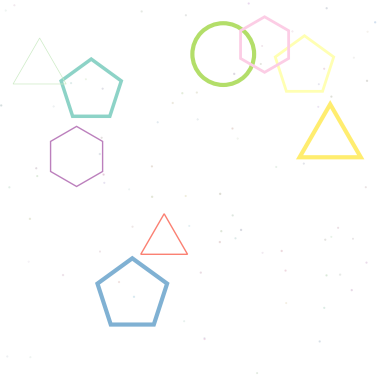[{"shape": "pentagon", "thickness": 2.5, "radius": 0.41, "center": [0.237, 0.764]}, {"shape": "pentagon", "thickness": 2, "radius": 0.4, "center": [0.791, 0.827]}, {"shape": "triangle", "thickness": 1, "radius": 0.35, "center": [0.426, 0.375]}, {"shape": "pentagon", "thickness": 3, "radius": 0.48, "center": [0.344, 0.234]}, {"shape": "circle", "thickness": 3, "radius": 0.4, "center": [0.58, 0.86]}, {"shape": "hexagon", "thickness": 2, "radius": 0.36, "center": [0.687, 0.884]}, {"shape": "hexagon", "thickness": 1, "radius": 0.39, "center": [0.199, 0.594]}, {"shape": "triangle", "thickness": 0.5, "radius": 0.4, "center": [0.103, 0.822]}, {"shape": "triangle", "thickness": 3, "radius": 0.46, "center": [0.858, 0.637]}]